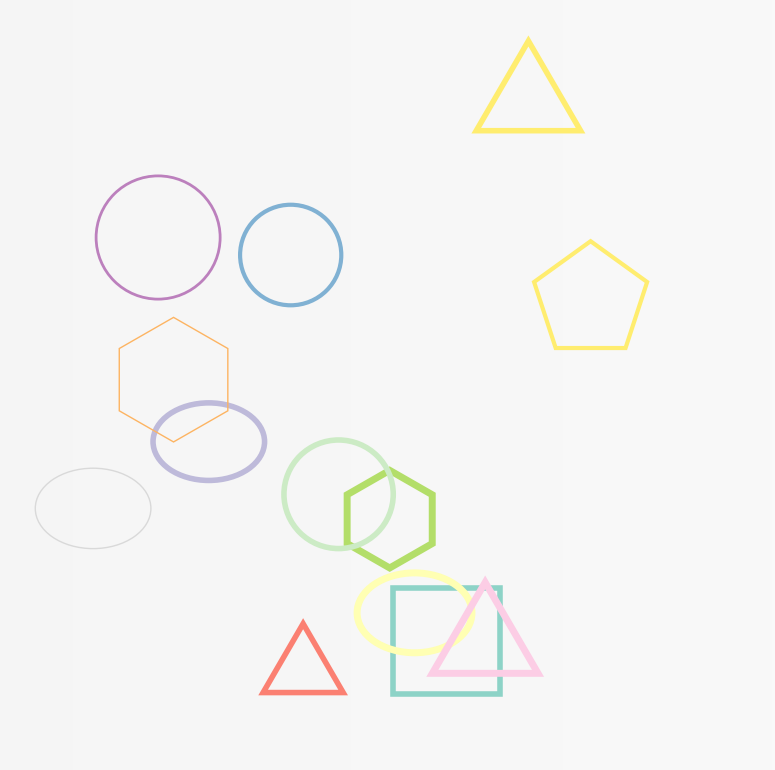[{"shape": "square", "thickness": 2, "radius": 0.35, "center": [0.576, 0.167]}, {"shape": "oval", "thickness": 2.5, "radius": 0.37, "center": [0.535, 0.204]}, {"shape": "oval", "thickness": 2, "radius": 0.36, "center": [0.269, 0.426]}, {"shape": "triangle", "thickness": 2, "radius": 0.3, "center": [0.391, 0.13]}, {"shape": "circle", "thickness": 1.5, "radius": 0.33, "center": [0.375, 0.669]}, {"shape": "hexagon", "thickness": 0.5, "radius": 0.4, "center": [0.224, 0.507]}, {"shape": "hexagon", "thickness": 2.5, "radius": 0.32, "center": [0.503, 0.326]}, {"shape": "triangle", "thickness": 2.5, "radius": 0.39, "center": [0.626, 0.165]}, {"shape": "oval", "thickness": 0.5, "radius": 0.37, "center": [0.12, 0.34]}, {"shape": "circle", "thickness": 1, "radius": 0.4, "center": [0.204, 0.692]}, {"shape": "circle", "thickness": 2, "radius": 0.35, "center": [0.437, 0.358]}, {"shape": "pentagon", "thickness": 1.5, "radius": 0.38, "center": [0.762, 0.61]}, {"shape": "triangle", "thickness": 2, "radius": 0.39, "center": [0.682, 0.869]}]